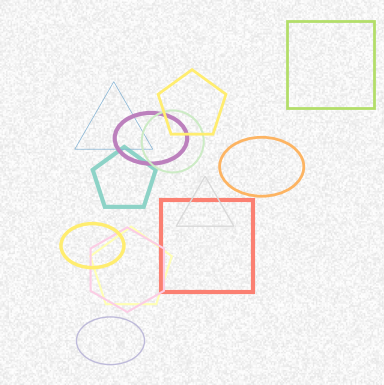[{"shape": "pentagon", "thickness": 3, "radius": 0.43, "center": [0.323, 0.532]}, {"shape": "pentagon", "thickness": 1.5, "radius": 0.56, "center": [0.34, 0.3]}, {"shape": "oval", "thickness": 1, "radius": 0.44, "center": [0.287, 0.115]}, {"shape": "square", "thickness": 3, "radius": 0.6, "center": [0.537, 0.361]}, {"shape": "triangle", "thickness": 0.5, "radius": 0.58, "center": [0.296, 0.671]}, {"shape": "oval", "thickness": 2, "radius": 0.55, "center": [0.68, 0.567]}, {"shape": "square", "thickness": 2, "radius": 0.56, "center": [0.859, 0.832]}, {"shape": "hexagon", "thickness": 1.5, "radius": 0.55, "center": [0.331, 0.3]}, {"shape": "triangle", "thickness": 1, "radius": 0.43, "center": [0.533, 0.456]}, {"shape": "oval", "thickness": 3, "radius": 0.47, "center": [0.392, 0.641]}, {"shape": "circle", "thickness": 1.5, "radius": 0.4, "center": [0.449, 0.633]}, {"shape": "pentagon", "thickness": 2, "radius": 0.46, "center": [0.499, 0.726]}, {"shape": "oval", "thickness": 2.5, "radius": 0.41, "center": [0.24, 0.362]}]